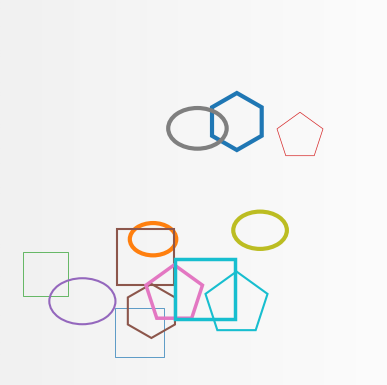[{"shape": "square", "thickness": 0.5, "radius": 0.32, "center": [0.359, 0.137]}, {"shape": "hexagon", "thickness": 3, "radius": 0.37, "center": [0.611, 0.684]}, {"shape": "oval", "thickness": 3, "radius": 0.3, "center": [0.395, 0.379]}, {"shape": "square", "thickness": 0.5, "radius": 0.29, "center": [0.118, 0.288]}, {"shape": "pentagon", "thickness": 0.5, "radius": 0.31, "center": [0.774, 0.646]}, {"shape": "oval", "thickness": 1.5, "radius": 0.43, "center": [0.213, 0.218]}, {"shape": "hexagon", "thickness": 1.5, "radius": 0.35, "center": [0.391, 0.192]}, {"shape": "square", "thickness": 1.5, "radius": 0.37, "center": [0.375, 0.333]}, {"shape": "pentagon", "thickness": 2.5, "radius": 0.38, "center": [0.45, 0.236]}, {"shape": "oval", "thickness": 3, "radius": 0.38, "center": [0.51, 0.667]}, {"shape": "oval", "thickness": 3, "radius": 0.35, "center": [0.671, 0.402]}, {"shape": "pentagon", "thickness": 1.5, "radius": 0.42, "center": [0.61, 0.211]}, {"shape": "square", "thickness": 2.5, "radius": 0.39, "center": [0.53, 0.249]}]